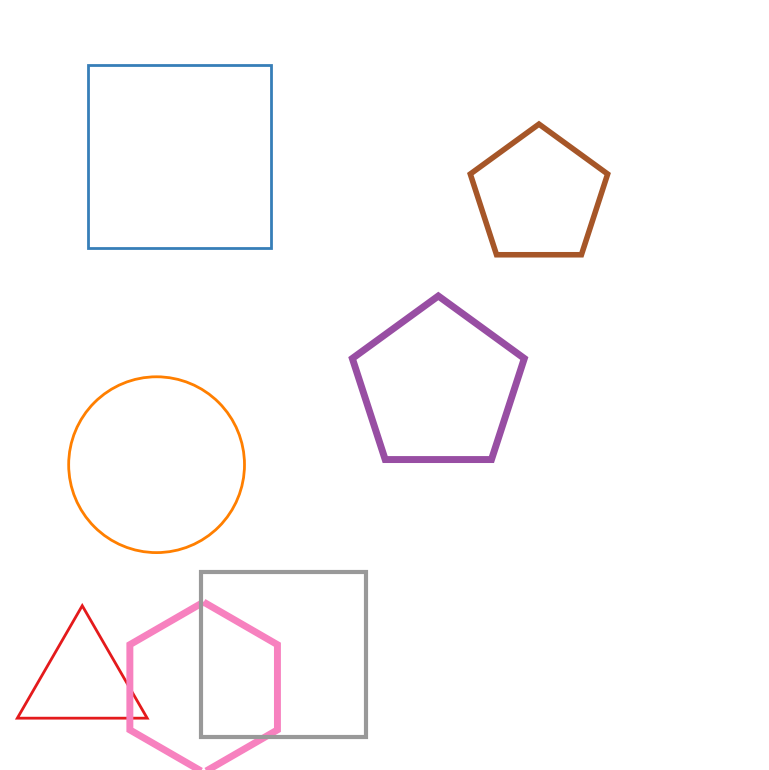[{"shape": "triangle", "thickness": 1, "radius": 0.49, "center": [0.107, 0.116]}, {"shape": "square", "thickness": 1, "radius": 0.59, "center": [0.233, 0.797]}, {"shape": "pentagon", "thickness": 2.5, "radius": 0.59, "center": [0.569, 0.498]}, {"shape": "circle", "thickness": 1, "radius": 0.57, "center": [0.203, 0.396]}, {"shape": "pentagon", "thickness": 2, "radius": 0.47, "center": [0.7, 0.745]}, {"shape": "hexagon", "thickness": 2.5, "radius": 0.55, "center": [0.264, 0.107]}, {"shape": "square", "thickness": 1.5, "radius": 0.54, "center": [0.368, 0.151]}]